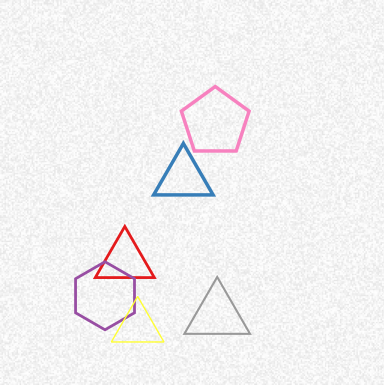[{"shape": "triangle", "thickness": 2, "radius": 0.44, "center": [0.324, 0.323]}, {"shape": "triangle", "thickness": 2.5, "radius": 0.45, "center": [0.476, 0.538]}, {"shape": "hexagon", "thickness": 2, "radius": 0.44, "center": [0.273, 0.232]}, {"shape": "triangle", "thickness": 1, "radius": 0.39, "center": [0.358, 0.151]}, {"shape": "pentagon", "thickness": 2.5, "radius": 0.46, "center": [0.559, 0.683]}, {"shape": "triangle", "thickness": 1.5, "radius": 0.49, "center": [0.564, 0.182]}]